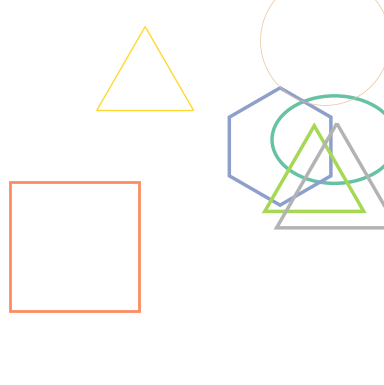[{"shape": "oval", "thickness": 2.5, "radius": 0.81, "center": [0.869, 0.637]}, {"shape": "square", "thickness": 2, "radius": 0.84, "center": [0.193, 0.36]}, {"shape": "hexagon", "thickness": 2.5, "radius": 0.76, "center": [0.728, 0.619]}, {"shape": "triangle", "thickness": 2.5, "radius": 0.74, "center": [0.816, 0.525]}, {"shape": "triangle", "thickness": 1, "radius": 0.73, "center": [0.377, 0.786]}, {"shape": "circle", "thickness": 0.5, "radius": 0.84, "center": [0.845, 0.894]}, {"shape": "triangle", "thickness": 2.5, "radius": 0.9, "center": [0.875, 0.499]}]